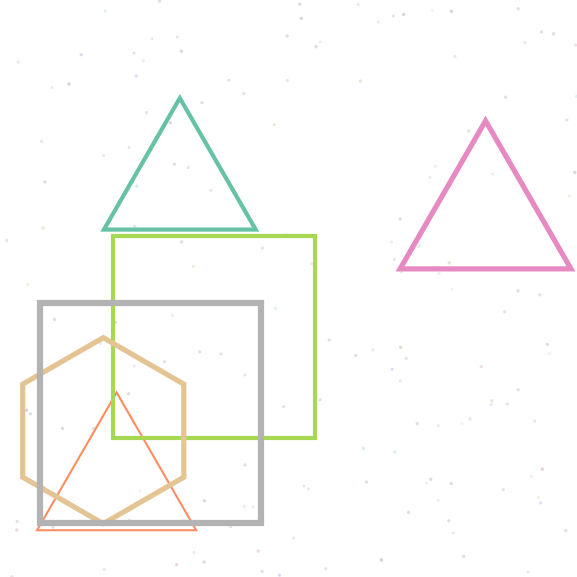[{"shape": "triangle", "thickness": 2, "radius": 0.76, "center": [0.311, 0.678]}, {"shape": "triangle", "thickness": 1, "radius": 0.8, "center": [0.202, 0.161]}, {"shape": "triangle", "thickness": 2.5, "radius": 0.85, "center": [0.841, 0.619]}, {"shape": "square", "thickness": 2, "radius": 0.87, "center": [0.37, 0.415]}, {"shape": "hexagon", "thickness": 2.5, "radius": 0.81, "center": [0.179, 0.253]}, {"shape": "square", "thickness": 3, "radius": 0.95, "center": [0.261, 0.284]}]